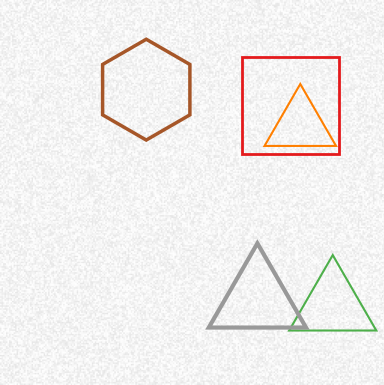[{"shape": "square", "thickness": 2, "radius": 0.63, "center": [0.755, 0.726]}, {"shape": "triangle", "thickness": 1.5, "radius": 0.65, "center": [0.864, 0.207]}, {"shape": "triangle", "thickness": 1.5, "radius": 0.54, "center": [0.78, 0.675]}, {"shape": "hexagon", "thickness": 2.5, "radius": 0.65, "center": [0.38, 0.767]}, {"shape": "triangle", "thickness": 3, "radius": 0.73, "center": [0.669, 0.222]}]